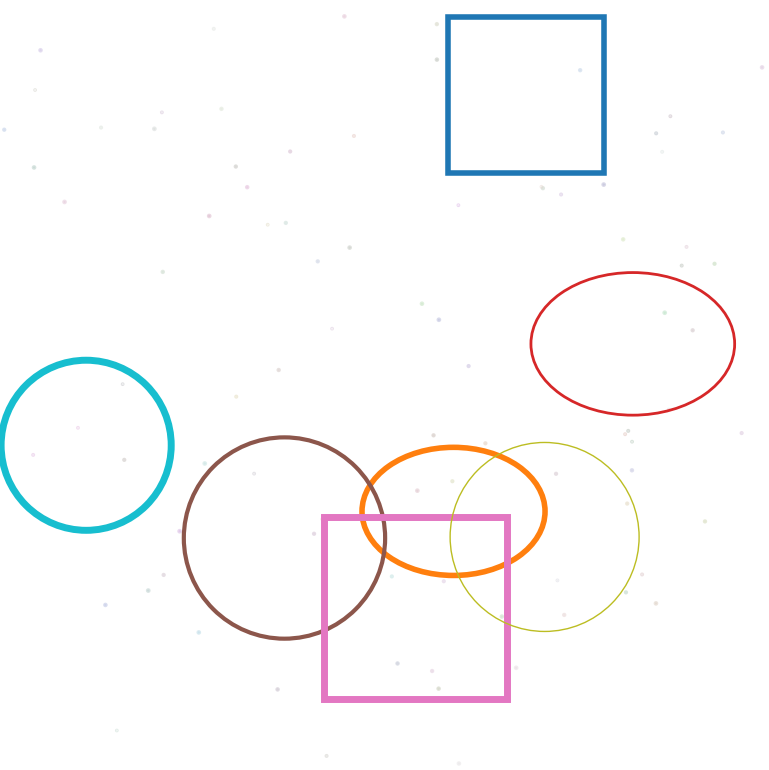[{"shape": "square", "thickness": 2, "radius": 0.51, "center": [0.683, 0.876]}, {"shape": "oval", "thickness": 2, "radius": 0.59, "center": [0.589, 0.336]}, {"shape": "oval", "thickness": 1, "radius": 0.66, "center": [0.822, 0.553]}, {"shape": "circle", "thickness": 1.5, "radius": 0.65, "center": [0.369, 0.301]}, {"shape": "square", "thickness": 2.5, "radius": 0.59, "center": [0.54, 0.211]}, {"shape": "circle", "thickness": 0.5, "radius": 0.61, "center": [0.707, 0.303]}, {"shape": "circle", "thickness": 2.5, "radius": 0.55, "center": [0.112, 0.422]}]